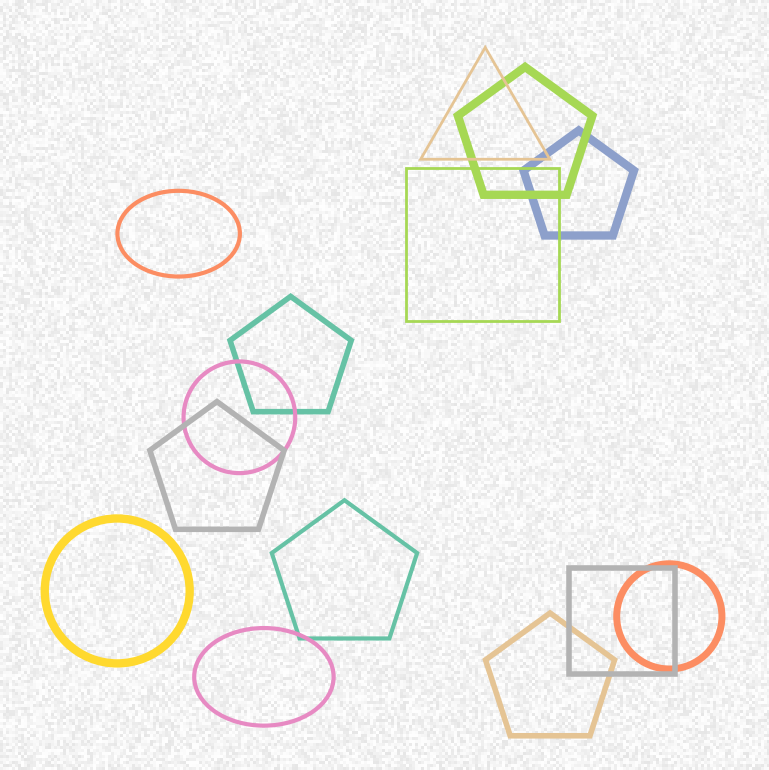[{"shape": "pentagon", "thickness": 2, "radius": 0.41, "center": [0.377, 0.532]}, {"shape": "pentagon", "thickness": 1.5, "radius": 0.5, "center": [0.447, 0.251]}, {"shape": "circle", "thickness": 2.5, "radius": 0.34, "center": [0.869, 0.2]}, {"shape": "oval", "thickness": 1.5, "radius": 0.4, "center": [0.232, 0.697]}, {"shape": "pentagon", "thickness": 3, "radius": 0.38, "center": [0.752, 0.755]}, {"shape": "circle", "thickness": 1.5, "radius": 0.36, "center": [0.311, 0.458]}, {"shape": "oval", "thickness": 1.5, "radius": 0.45, "center": [0.343, 0.121]}, {"shape": "square", "thickness": 1, "radius": 0.5, "center": [0.627, 0.682]}, {"shape": "pentagon", "thickness": 3, "radius": 0.46, "center": [0.682, 0.821]}, {"shape": "circle", "thickness": 3, "radius": 0.47, "center": [0.152, 0.233]}, {"shape": "pentagon", "thickness": 2, "radius": 0.44, "center": [0.714, 0.116]}, {"shape": "triangle", "thickness": 1, "radius": 0.48, "center": [0.63, 0.842]}, {"shape": "pentagon", "thickness": 2, "radius": 0.46, "center": [0.282, 0.387]}, {"shape": "square", "thickness": 2, "radius": 0.34, "center": [0.808, 0.193]}]